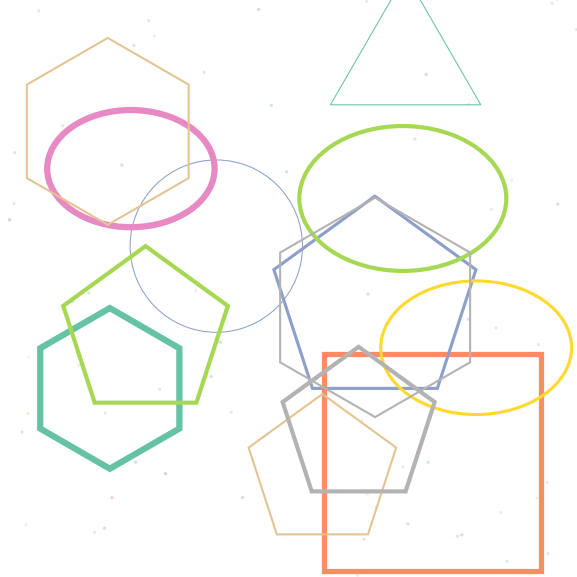[{"shape": "hexagon", "thickness": 3, "radius": 0.7, "center": [0.19, 0.327]}, {"shape": "triangle", "thickness": 0.5, "radius": 0.75, "center": [0.702, 0.893]}, {"shape": "square", "thickness": 2.5, "radius": 0.94, "center": [0.748, 0.199]}, {"shape": "pentagon", "thickness": 1.5, "radius": 0.92, "center": [0.649, 0.475]}, {"shape": "circle", "thickness": 0.5, "radius": 0.75, "center": [0.375, 0.573]}, {"shape": "oval", "thickness": 3, "radius": 0.72, "center": [0.227, 0.707]}, {"shape": "pentagon", "thickness": 2, "radius": 0.75, "center": [0.252, 0.423]}, {"shape": "oval", "thickness": 2, "radius": 0.9, "center": [0.698, 0.655]}, {"shape": "oval", "thickness": 1.5, "radius": 0.83, "center": [0.825, 0.397]}, {"shape": "hexagon", "thickness": 1, "radius": 0.81, "center": [0.187, 0.772]}, {"shape": "pentagon", "thickness": 1, "radius": 0.67, "center": [0.558, 0.182]}, {"shape": "hexagon", "thickness": 1, "radius": 0.95, "center": [0.65, 0.467]}, {"shape": "pentagon", "thickness": 2, "radius": 0.69, "center": [0.621, 0.26]}]